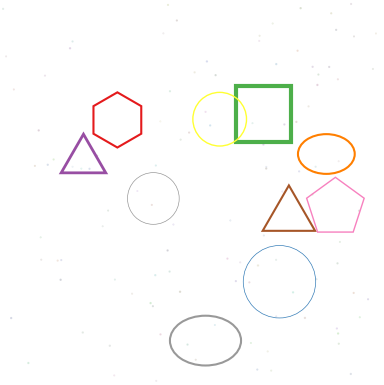[{"shape": "hexagon", "thickness": 1.5, "radius": 0.36, "center": [0.305, 0.688]}, {"shape": "circle", "thickness": 0.5, "radius": 0.47, "center": [0.726, 0.268]}, {"shape": "square", "thickness": 3, "radius": 0.36, "center": [0.685, 0.704]}, {"shape": "triangle", "thickness": 2, "radius": 0.33, "center": [0.217, 0.585]}, {"shape": "oval", "thickness": 1.5, "radius": 0.37, "center": [0.848, 0.6]}, {"shape": "circle", "thickness": 1, "radius": 0.35, "center": [0.571, 0.69]}, {"shape": "triangle", "thickness": 1.5, "radius": 0.39, "center": [0.75, 0.44]}, {"shape": "pentagon", "thickness": 1, "radius": 0.39, "center": [0.871, 0.461]}, {"shape": "circle", "thickness": 0.5, "radius": 0.34, "center": [0.398, 0.484]}, {"shape": "oval", "thickness": 1.5, "radius": 0.46, "center": [0.534, 0.115]}]